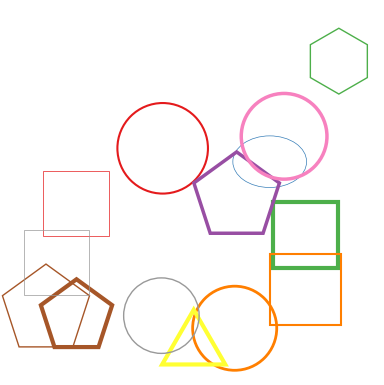[{"shape": "square", "thickness": 0.5, "radius": 0.42, "center": [0.197, 0.472]}, {"shape": "circle", "thickness": 1.5, "radius": 0.59, "center": [0.423, 0.615]}, {"shape": "oval", "thickness": 0.5, "radius": 0.48, "center": [0.701, 0.58]}, {"shape": "hexagon", "thickness": 1, "radius": 0.43, "center": [0.88, 0.841]}, {"shape": "square", "thickness": 3, "radius": 0.42, "center": [0.793, 0.39]}, {"shape": "pentagon", "thickness": 2.5, "radius": 0.58, "center": [0.615, 0.489]}, {"shape": "circle", "thickness": 2, "radius": 0.55, "center": [0.61, 0.147]}, {"shape": "square", "thickness": 1.5, "radius": 0.46, "center": [0.794, 0.248]}, {"shape": "triangle", "thickness": 3, "radius": 0.47, "center": [0.503, 0.101]}, {"shape": "pentagon", "thickness": 1, "radius": 0.59, "center": [0.119, 0.195]}, {"shape": "pentagon", "thickness": 3, "radius": 0.49, "center": [0.199, 0.177]}, {"shape": "circle", "thickness": 2.5, "radius": 0.56, "center": [0.738, 0.646]}, {"shape": "square", "thickness": 0.5, "radius": 0.42, "center": [0.147, 0.317]}, {"shape": "circle", "thickness": 1, "radius": 0.49, "center": [0.419, 0.18]}]